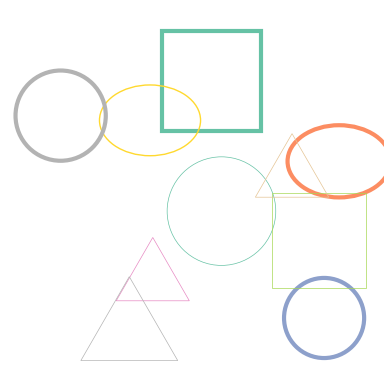[{"shape": "circle", "thickness": 0.5, "radius": 0.71, "center": [0.575, 0.452]}, {"shape": "square", "thickness": 3, "radius": 0.65, "center": [0.549, 0.789]}, {"shape": "oval", "thickness": 3, "radius": 0.67, "center": [0.881, 0.581]}, {"shape": "circle", "thickness": 3, "radius": 0.52, "center": [0.842, 0.174]}, {"shape": "triangle", "thickness": 0.5, "radius": 0.55, "center": [0.397, 0.274]}, {"shape": "square", "thickness": 0.5, "radius": 0.61, "center": [0.828, 0.376]}, {"shape": "oval", "thickness": 1, "radius": 0.66, "center": [0.39, 0.687]}, {"shape": "triangle", "thickness": 0.5, "radius": 0.55, "center": [0.759, 0.543]}, {"shape": "circle", "thickness": 3, "radius": 0.59, "center": [0.158, 0.7]}, {"shape": "triangle", "thickness": 0.5, "radius": 0.73, "center": [0.336, 0.136]}]